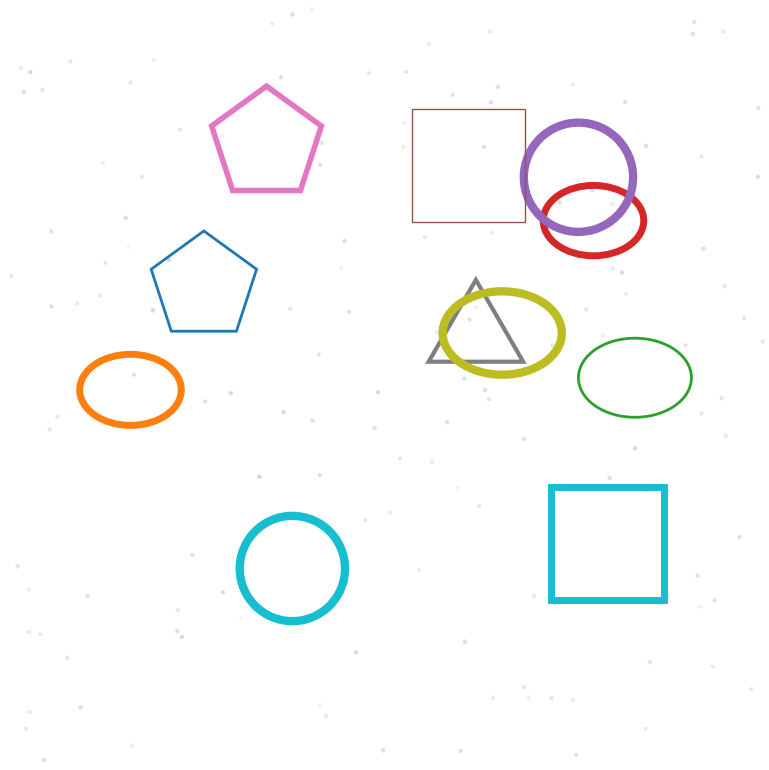[{"shape": "pentagon", "thickness": 1, "radius": 0.36, "center": [0.265, 0.628]}, {"shape": "oval", "thickness": 2.5, "radius": 0.33, "center": [0.169, 0.494]}, {"shape": "oval", "thickness": 1, "radius": 0.37, "center": [0.825, 0.509]}, {"shape": "oval", "thickness": 2.5, "radius": 0.33, "center": [0.771, 0.713]}, {"shape": "circle", "thickness": 3, "radius": 0.35, "center": [0.751, 0.77]}, {"shape": "square", "thickness": 0.5, "radius": 0.37, "center": [0.608, 0.786]}, {"shape": "pentagon", "thickness": 2, "radius": 0.37, "center": [0.346, 0.813]}, {"shape": "triangle", "thickness": 1.5, "radius": 0.35, "center": [0.618, 0.566]}, {"shape": "oval", "thickness": 3, "radius": 0.39, "center": [0.652, 0.568]}, {"shape": "square", "thickness": 2.5, "radius": 0.37, "center": [0.789, 0.294]}, {"shape": "circle", "thickness": 3, "radius": 0.34, "center": [0.38, 0.262]}]